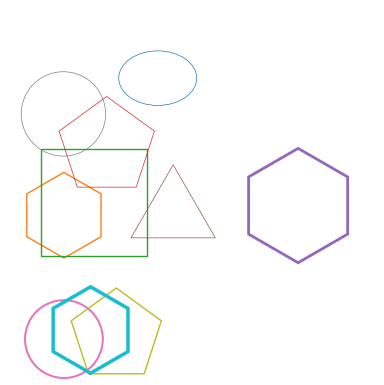[{"shape": "oval", "thickness": 0.5, "radius": 0.51, "center": [0.41, 0.797]}, {"shape": "hexagon", "thickness": 1, "radius": 0.56, "center": [0.166, 0.441]}, {"shape": "square", "thickness": 1, "radius": 0.69, "center": [0.244, 0.474]}, {"shape": "pentagon", "thickness": 0.5, "radius": 0.65, "center": [0.277, 0.619]}, {"shape": "hexagon", "thickness": 2, "radius": 0.74, "center": [0.774, 0.466]}, {"shape": "triangle", "thickness": 0.5, "radius": 0.63, "center": [0.45, 0.445]}, {"shape": "circle", "thickness": 1.5, "radius": 0.51, "center": [0.166, 0.119]}, {"shape": "circle", "thickness": 0.5, "radius": 0.55, "center": [0.165, 0.704]}, {"shape": "pentagon", "thickness": 1, "radius": 0.62, "center": [0.302, 0.129]}, {"shape": "hexagon", "thickness": 2.5, "radius": 0.56, "center": [0.235, 0.143]}]